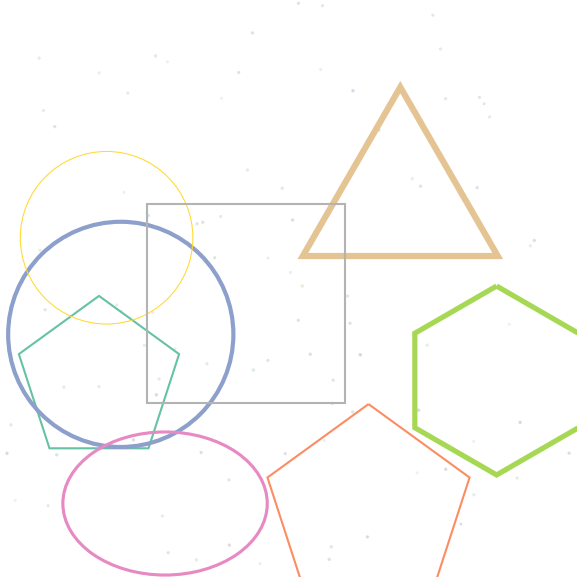[{"shape": "pentagon", "thickness": 1, "radius": 0.73, "center": [0.171, 0.341]}, {"shape": "pentagon", "thickness": 1, "radius": 0.92, "center": [0.638, 0.115]}, {"shape": "circle", "thickness": 2, "radius": 0.97, "center": [0.209, 0.42]}, {"shape": "oval", "thickness": 1.5, "radius": 0.88, "center": [0.286, 0.127]}, {"shape": "hexagon", "thickness": 2.5, "radius": 0.82, "center": [0.86, 0.34]}, {"shape": "circle", "thickness": 0.5, "radius": 0.75, "center": [0.185, 0.587]}, {"shape": "triangle", "thickness": 3, "radius": 0.97, "center": [0.693, 0.653]}, {"shape": "square", "thickness": 1, "radius": 0.86, "center": [0.426, 0.473]}]